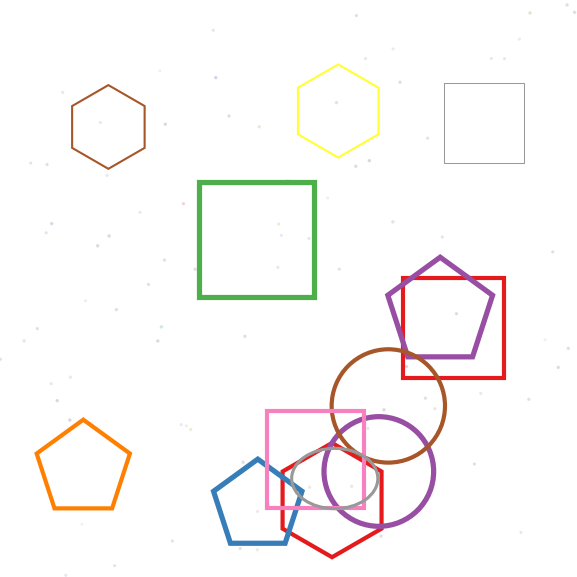[{"shape": "square", "thickness": 2, "radius": 0.43, "center": [0.785, 0.431]}, {"shape": "hexagon", "thickness": 2, "radius": 0.49, "center": [0.575, 0.133]}, {"shape": "pentagon", "thickness": 2.5, "radius": 0.4, "center": [0.446, 0.124]}, {"shape": "square", "thickness": 2.5, "radius": 0.5, "center": [0.444, 0.584]}, {"shape": "pentagon", "thickness": 2.5, "radius": 0.48, "center": [0.762, 0.458]}, {"shape": "circle", "thickness": 2.5, "radius": 0.47, "center": [0.656, 0.183]}, {"shape": "pentagon", "thickness": 2, "radius": 0.42, "center": [0.144, 0.188]}, {"shape": "hexagon", "thickness": 1, "radius": 0.4, "center": [0.586, 0.807]}, {"shape": "circle", "thickness": 2, "radius": 0.49, "center": [0.672, 0.296]}, {"shape": "hexagon", "thickness": 1, "radius": 0.36, "center": [0.188, 0.779]}, {"shape": "square", "thickness": 2, "radius": 0.42, "center": [0.546, 0.203]}, {"shape": "square", "thickness": 0.5, "radius": 0.35, "center": [0.837, 0.787]}, {"shape": "oval", "thickness": 1.5, "radius": 0.37, "center": [0.58, 0.171]}]